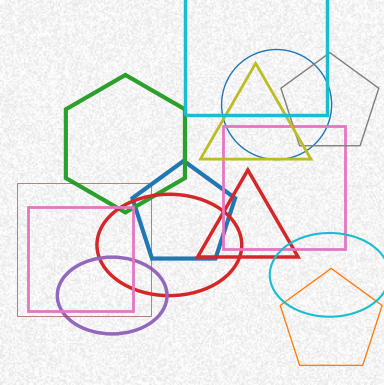[{"shape": "circle", "thickness": 1, "radius": 0.71, "center": [0.718, 0.728]}, {"shape": "pentagon", "thickness": 3, "radius": 0.7, "center": [0.477, 0.442]}, {"shape": "pentagon", "thickness": 1, "radius": 0.7, "center": [0.86, 0.164]}, {"shape": "hexagon", "thickness": 3, "radius": 0.89, "center": [0.326, 0.627]}, {"shape": "triangle", "thickness": 2.5, "radius": 0.75, "center": [0.644, 0.408]}, {"shape": "oval", "thickness": 2.5, "radius": 0.94, "center": [0.44, 0.364]}, {"shape": "oval", "thickness": 2.5, "radius": 0.71, "center": [0.291, 0.232]}, {"shape": "square", "thickness": 0.5, "radius": 0.86, "center": [0.218, 0.352]}, {"shape": "square", "thickness": 2, "radius": 0.68, "center": [0.209, 0.327]}, {"shape": "square", "thickness": 2, "radius": 0.79, "center": [0.738, 0.513]}, {"shape": "pentagon", "thickness": 1, "radius": 0.67, "center": [0.857, 0.73]}, {"shape": "triangle", "thickness": 2, "radius": 0.83, "center": [0.664, 0.67]}, {"shape": "oval", "thickness": 1.5, "radius": 0.78, "center": [0.856, 0.286]}, {"shape": "square", "thickness": 2.5, "radius": 0.92, "center": [0.666, 0.887]}]